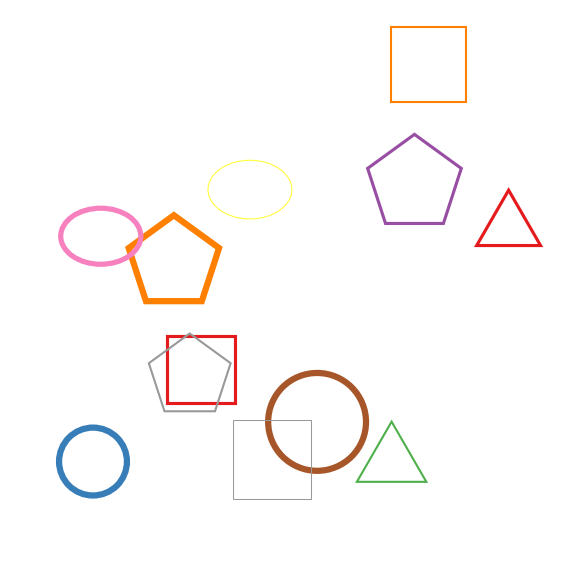[{"shape": "square", "thickness": 1.5, "radius": 0.29, "center": [0.349, 0.359]}, {"shape": "triangle", "thickness": 1.5, "radius": 0.32, "center": [0.881, 0.606]}, {"shape": "circle", "thickness": 3, "radius": 0.29, "center": [0.161, 0.2]}, {"shape": "triangle", "thickness": 1, "radius": 0.35, "center": [0.678, 0.2]}, {"shape": "pentagon", "thickness": 1.5, "radius": 0.43, "center": [0.718, 0.681]}, {"shape": "pentagon", "thickness": 3, "radius": 0.41, "center": [0.301, 0.544]}, {"shape": "square", "thickness": 1, "radius": 0.32, "center": [0.743, 0.887]}, {"shape": "oval", "thickness": 0.5, "radius": 0.36, "center": [0.433, 0.671]}, {"shape": "circle", "thickness": 3, "radius": 0.42, "center": [0.549, 0.269]}, {"shape": "oval", "thickness": 2.5, "radius": 0.35, "center": [0.174, 0.59]}, {"shape": "square", "thickness": 0.5, "radius": 0.34, "center": [0.47, 0.203]}, {"shape": "pentagon", "thickness": 1, "radius": 0.37, "center": [0.329, 0.347]}]